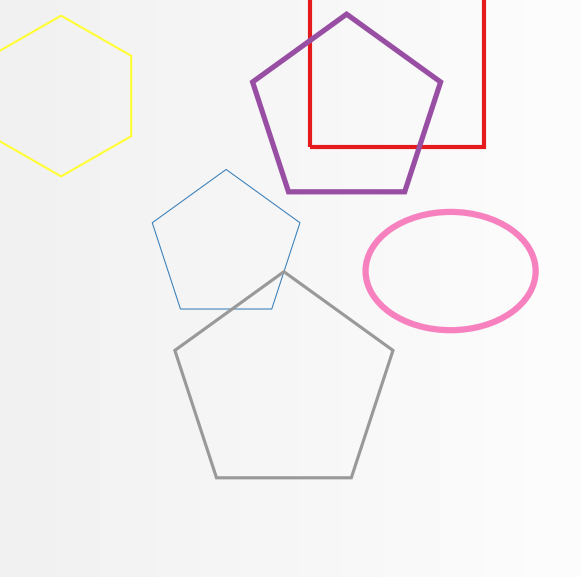[{"shape": "square", "thickness": 2, "radius": 0.75, "center": [0.683, 0.894]}, {"shape": "pentagon", "thickness": 0.5, "radius": 0.67, "center": [0.389, 0.572]}, {"shape": "pentagon", "thickness": 2.5, "radius": 0.85, "center": [0.596, 0.805]}, {"shape": "hexagon", "thickness": 1, "radius": 0.7, "center": [0.105, 0.833]}, {"shape": "oval", "thickness": 3, "radius": 0.73, "center": [0.775, 0.53]}, {"shape": "pentagon", "thickness": 1.5, "radius": 0.99, "center": [0.488, 0.331]}]